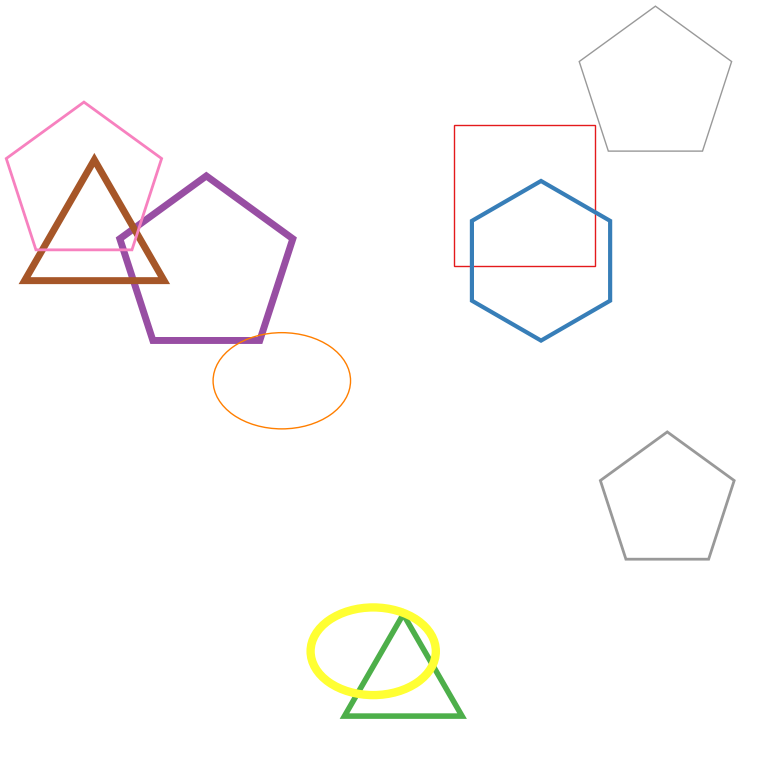[{"shape": "square", "thickness": 0.5, "radius": 0.46, "center": [0.681, 0.746]}, {"shape": "hexagon", "thickness": 1.5, "radius": 0.52, "center": [0.703, 0.661]}, {"shape": "triangle", "thickness": 2, "radius": 0.44, "center": [0.524, 0.114]}, {"shape": "pentagon", "thickness": 2.5, "radius": 0.59, "center": [0.268, 0.653]}, {"shape": "oval", "thickness": 0.5, "radius": 0.45, "center": [0.366, 0.505]}, {"shape": "oval", "thickness": 3, "radius": 0.41, "center": [0.485, 0.154]}, {"shape": "triangle", "thickness": 2.5, "radius": 0.52, "center": [0.123, 0.688]}, {"shape": "pentagon", "thickness": 1, "radius": 0.53, "center": [0.109, 0.761]}, {"shape": "pentagon", "thickness": 1, "radius": 0.46, "center": [0.867, 0.348]}, {"shape": "pentagon", "thickness": 0.5, "radius": 0.52, "center": [0.851, 0.888]}]